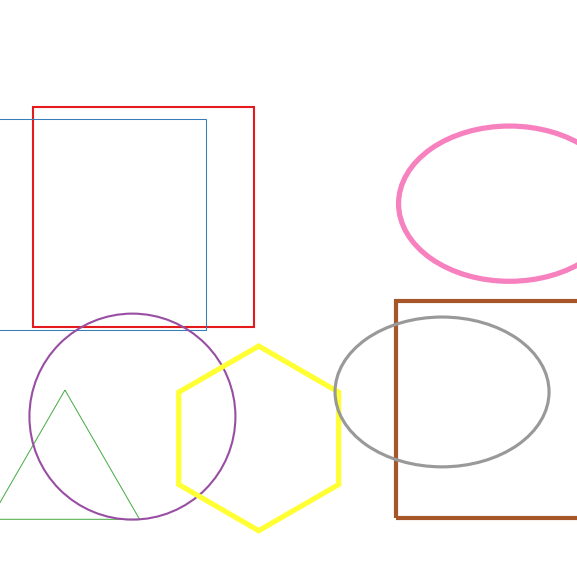[{"shape": "square", "thickness": 1, "radius": 0.96, "center": [0.249, 0.623]}, {"shape": "square", "thickness": 0.5, "radius": 0.91, "center": [0.175, 0.61]}, {"shape": "triangle", "thickness": 0.5, "radius": 0.75, "center": [0.112, 0.175]}, {"shape": "circle", "thickness": 1, "radius": 0.89, "center": [0.229, 0.278]}, {"shape": "hexagon", "thickness": 2.5, "radius": 0.8, "center": [0.448, 0.24]}, {"shape": "square", "thickness": 2, "radius": 0.94, "center": [0.874, 0.29]}, {"shape": "oval", "thickness": 2.5, "radius": 0.96, "center": [0.882, 0.646]}, {"shape": "oval", "thickness": 1.5, "radius": 0.93, "center": [0.765, 0.32]}]